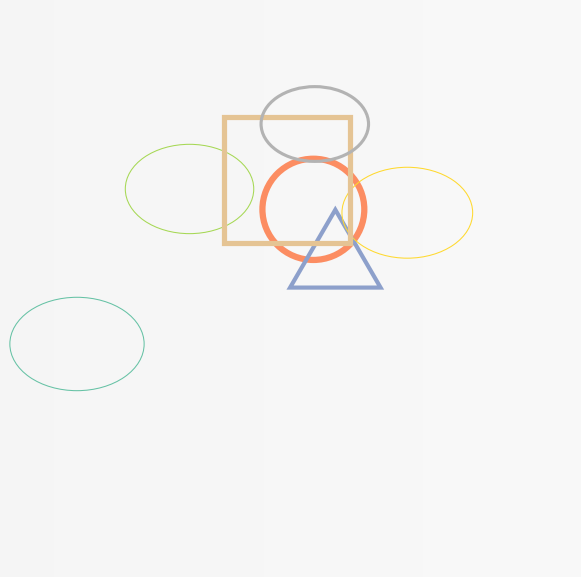[{"shape": "oval", "thickness": 0.5, "radius": 0.58, "center": [0.132, 0.403]}, {"shape": "circle", "thickness": 3, "radius": 0.44, "center": [0.539, 0.637]}, {"shape": "triangle", "thickness": 2, "radius": 0.45, "center": [0.577, 0.546]}, {"shape": "oval", "thickness": 0.5, "radius": 0.55, "center": [0.326, 0.672]}, {"shape": "oval", "thickness": 0.5, "radius": 0.56, "center": [0.701, 0.631]}, {"shape": "square", "thickness": 2.5, "radius": 0.54, "center": [0.494, 0.688]}, {"shape": "oval", "thickness": 1.5, "radius": 0.46, "center": [0.542, 0.784]}]